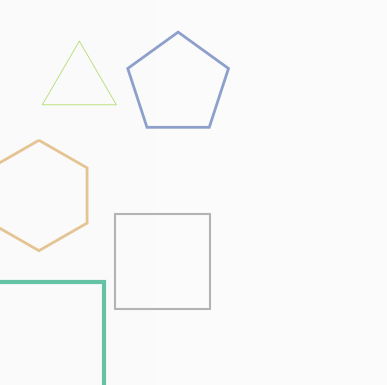[{"shape": "square", "thickness": 3, "radius": 0.7, "center": [0.129, 0.127]}, {"shape": "pentagon", "thickness": 2, "radius": 0.68, "center": [0.46, 0.78]}, {"shape": "triangle", "thickness": 0.5, "radius": 0.55, "center": [0.205, 0.783]}, {"shape": "hexagon", "thickness": 2, "radius": 0.72, "center": [0.101, 0.492]}, {"shape": "square", "thickness": 1.5, "radius": 0.61, "center": [0.418, 0.321]}]